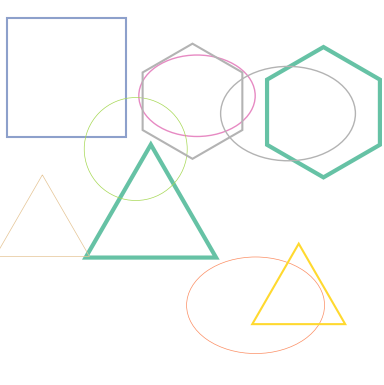[{"shape": "hexagon", "thickness": 3, "radius": 0.85, "center": [0.84, 0.709]}, {"shape": "triangle", "thickness": 3, "radius": 0.98, "center": [0.392, 0.429]}, {"shape": "oval", "thickness": 0.5, "radius": 0.9, "center": [0.664, 0.207]}, {"shape": "square", "thickness": 1.5, "radius": 0.77, "center": [0.173, 0.799]}, {"shape": "oval", "thickness": 1, "radius": 0.76, "center": [0.512, 0.751]}, {"shape": "circle", "thickness": 0.5, "radius": 0.67, "center": [0.353, 0.613]}, {"shape": "triangle", "thickness": 1.5, "radius": 0.7, "center": [0.776, 0.228]}, {"shape": "triangle", "thickness": 0.5, "radius": 0.71, "center": [0.11, 0.405]}, {"shape": "hexagon", "thickness": 1.5, "radius": 0.75, "center": [0.5, 0.737]}, {"shape": "oval", "thickness": 1, "radius": 0.88, "center": [0.748, 0.705]}]